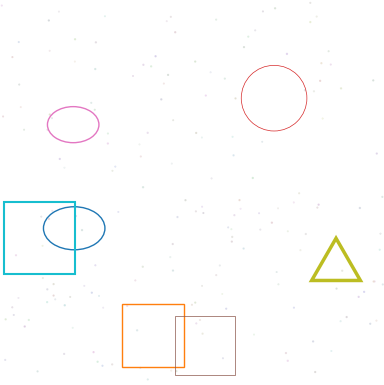[{"shape": "oval", "thickness": 1, "radius": 0.4, "center": [0.193, 0.407]}, {"shape": "square", "thickness": 1, "radius": 0.4, "center": [0.398, 0.129]}, {"shape": "circle", "thickness": 0.5, "radius": 0.43, "center": [0.712, 0.745]}, {"shape": "square", "thickness": 0.5, "radius": 0.38, "center": [0.532, 0.103]}, {"shape": "oval", "thickness": 1, "radius": 0.33, "center": [0.19, 0.676]}, {"shape": "triangle", "thickness": 2.5, "radius": 0.37, "center": [0.873, 0.308]}, {"shape": "square", "thickness": 1.5, "radius": 0.47, "center": [0.103, 0.382]}]